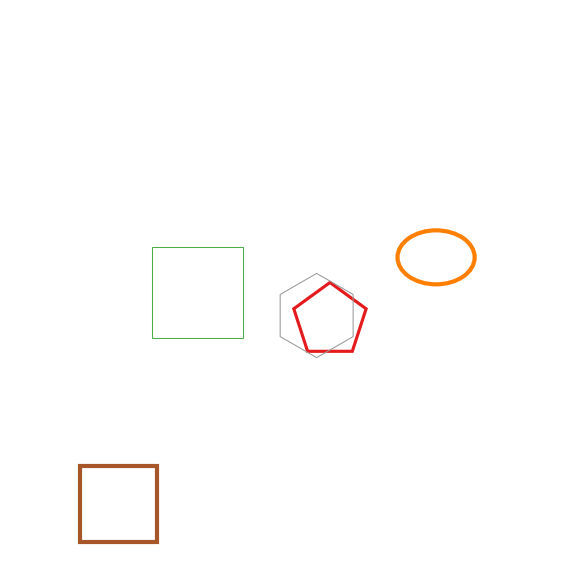[{"shape": "pentagon", "thickness": 1.5, "radius": 0.33, "center": [0.571, 0.444]}, {"shape": "square", "thickness": 0.5, "radius": 0.39, "center": [0.342, 0.493]}, {"shape": "oval", "thickness": 2, "radius": 0.33, "center": [0.755, 0.554]}, {"shape": "square", "thickness": 2, "radius": 0.33, "center": [0.205, 0.126]}, {"shape": "hexagon", "thickness": 0.5, "radius": 0.36, "center": [0.548, 0.453]}]